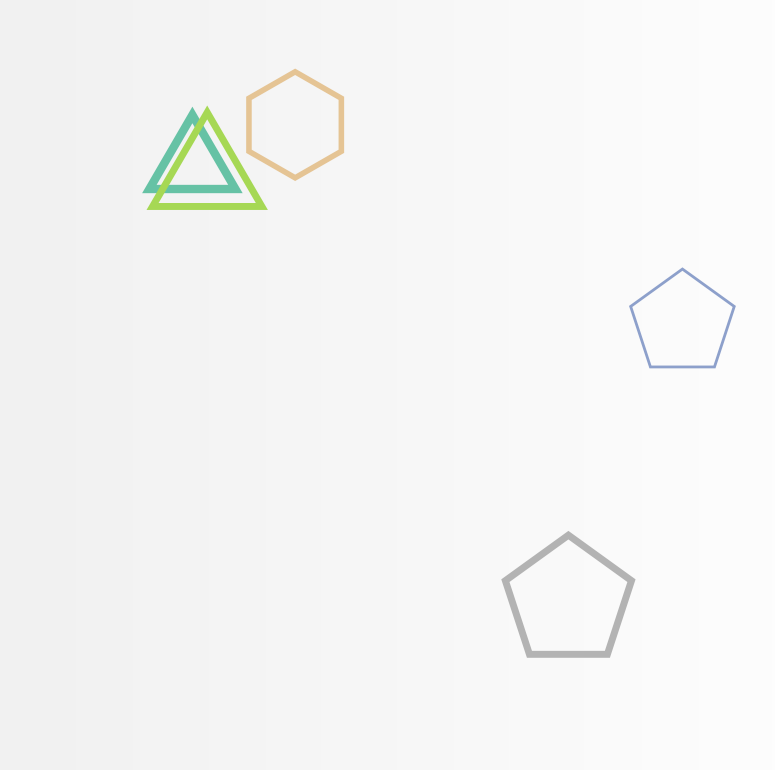[{"shape": "triangle", "thickness": 3, "radius": 0.32, "center": [0.248, 0.787]}, {"shape": "pentagon", "thickness": 1, "radius": 0.35, "center": [0.881, 0.58]}, {"shape": "triangle", "thickness": 2.5, "radius": 0.41, "center": [0.267, 0.773]}, {"shape": "hexagon", "thickness": 2, "radius": 0.34, "center": [0.381, 0.838]}, {"shape": "pentagon", "thickness": 2.5, "radius": 0.43, "center": [0.733, 0.219]}]